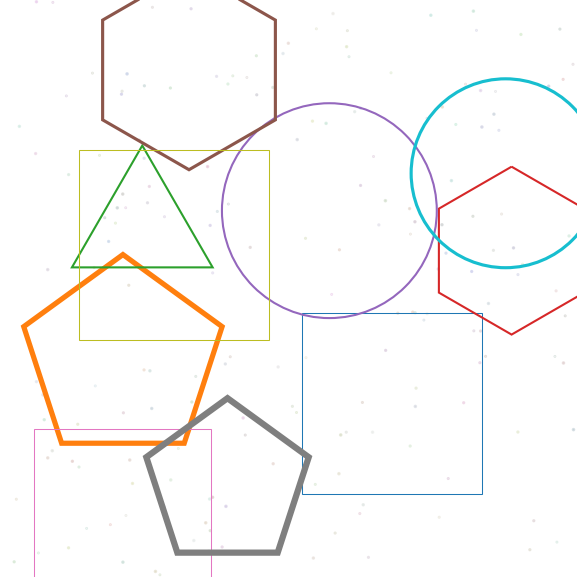[{"shape": "square", "thickness": 0.5, "radius": 0.78, "center": [0.679, 0.3]}, {"shape": "pentagon", "thickness": 2.5, "radius": 0.9, "center": [0.213, 0.378]}, {"shape": "triangle", "thickness": 1, "radius": 0.7, "center": [0.246, 0.606]}, {"shape": "hexagon", "thickness": 1, "radius": 0.73, "center": [0.886, 0.565]}, {"shape": "circle", "thickness": 1, "radius": 0.93, "center": [0.57, 0.634]}, {"shape": "hexagon", "thickness": 1.5, "radius": 0.86, "center": [0.327, 0.878]}, {"shape": "square", "thickness": 0.5, "radius": 0.77, "center": [0.213, 0.104]}, {"shape": "pentagon", "thickness": 3, "radius": 0.74, "center": [0.394, 0.162]}, {"shape": "square", "thickness": 0.5, "radius": 0.82, "center": [0.302, 0.574]}, {"shape": "circle", "thickness": 1.5, "radius": 0.82, "center": [0.875, 0.699]}]